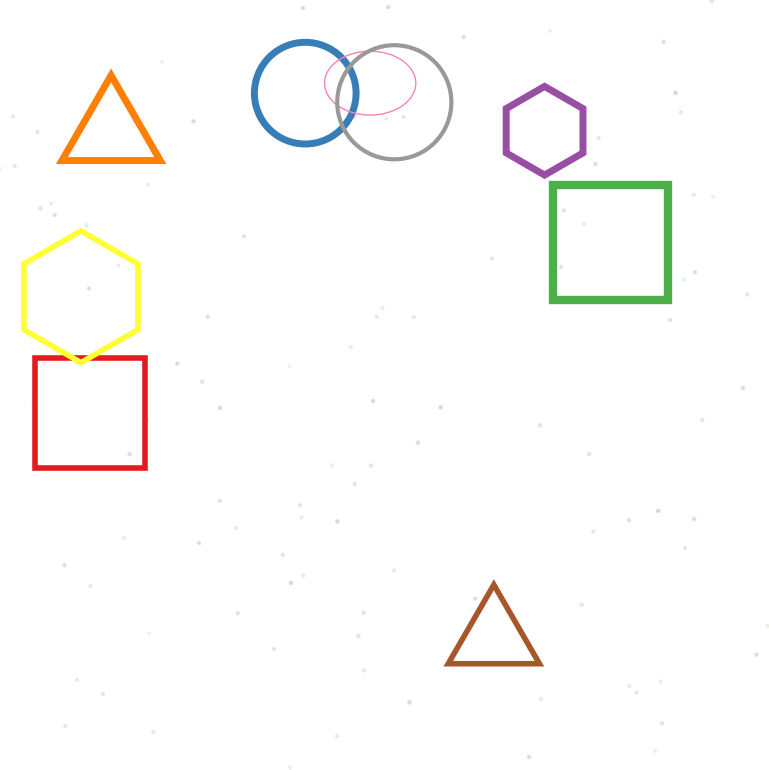[{"shape": "square", "thickness": 2, "radius": 0.36, "center": [0.117, 0.463]}, {"shape": "circle", "thickness": 2.5, "radius": 0.33, "center": [0.396, 0.879]}, {"shape": "square", "thickness": 3, "radius": 0.37, "center": [0.793, 0.686]}, {"shape": "hexagon", "thickness": 2.5, "radius": 0.29, "center": [0.707, 0.83]}, {"shape": "triangle", "thickness": 2.5, "radius": 0.37, "center": [0.144, 0.828]}, {"shape": "hexagon", "thickness": 2, "radius": 0.43, "center": [0.105, 0.615]}, {"shape": "triangle", "thickness": 2, "radius": 0.34, "center": [0.641, 0.172]}, {"shape": "oval", "thickness": 0.5, "radius": 0.3, "center": [0.481, 0.892]}, {"shape": "circle", "thickness": 1.5, "radius": 0.37, "center": [0.512, 0.867]}]